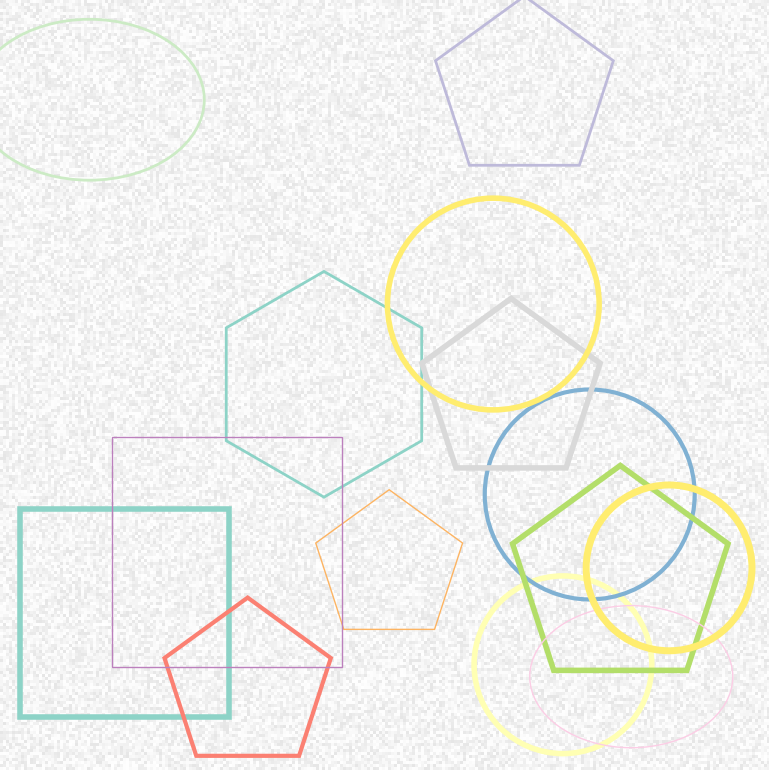[{"shape": "hexagon", "thickness": 1, "radius": 0.73, "center": [0.421, 0.501]}, {"shape": "square", "thickness": 2, "radius": 0.68, "center": [0.162, 0.204]}, {"shape": "circle", "thickness": 2, "radius": 0.58, "center": [0.731, 0.137]}, {"shape": "pentagon", "thickness": 1, "radius": 0.61, "center": [0.681, 0.884]}, {"shape": "pentagon", "thickness": 1.5, "radius": 0.57, "center": [0.322, 0.11]}, {"shape": "circle", "thickness": 1.5, "radius": 0.68, "center": [0.766, 0.358]}, {"shape": "pentagon", "thickness": 0.5, "radius": 0.5, "center": [0.505, 0.264]}, {"shape": "pentagon", "thickness": 2, "radius": 0.74, "center": [0.806, 0.248]}, {"shape": "oval", "thickness": 0.5, "radius": 0.66, "center": [0.82, 0.121]}, {"shape": "pentagon", "thickness": 2, "radius": 0.61, "center": [0.664, 0.491]}, {"shape": "square", "thickness": 0.5, "radius": 0.75, "center": [0.295, 0.283]}, {"shape": "oval", "thickness": 1, "radius": 0.75, "center": [0.116, 0.87]}, {"shape": "circle", "thickness": 2, "radius": 0.69, "center": [0.641, 0.605]}, {"shape": "circle", "thickness": 2.5, "radius": 0.54, "center": [0.869, 0.262]}]